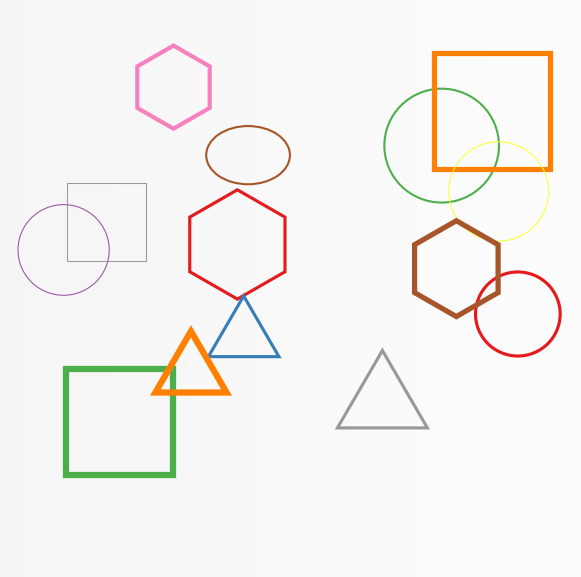[{"shape": "circle", "thickness": 1.5, "radius": 0.36, "center": [0.891, 0.455]}, {"shape": "hexagon", "thickness": 1.5, "radius": 0.47, "center": [0.408, 0.576]}, {"shape": "triangle", "thickness": 1.5, "radius": 0.35, "center": [0.419, 0.417]}, {"shape": "circle", "thickness": 1, "radius": 0.49, "center": [0.76, 0.747]}, {"shape": "square", "thickness": 3, "radius": 0.46, "center": [0.205, 0.269]}, {"shape": "circle", "thickness": 0.5, "radius": 0.39, "center": [0.109, 0.566]}, {"shape": "triangle", "thickness": 3, "radius": 0.35, "center": [0.329, 0.355]}, {"shape": "square", "thickness": 2.5, "radius": 0.5, "center": [0.846, 0.807]}, {"shape": "circle", "thickness": 0.5, "radius": 0.43, "center": [0.858, 0.668]}, {"shape": "oval", "thickness": 1, "radius": 0.36, "center": [0.427, 0.73]}, {"shape": "hexagon", "thickness": 2.5, "radius": 0.41, "center": [0.785, 0.534]}, {"shape": "hexagon", "thickness": 2, "radius": 0.36, "center": [0.299, 0.848]}, {"shape": "triangle", "thickness": 1.5, "radius": 0.45, "center": [0.658, 0.303]}, {"shape": "square", "thickness": 0.5, "radius": 0.34, "center": [0.184, 0.615]}]